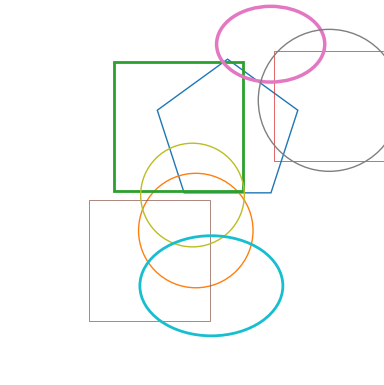[{"shape": "pentagon", "thickness": 1, "radius": 0.96, "center": [0.591, 0.654]}, {"shape": "circle", "thickness": 1, "radius": 0.74, "center": [0.509, 0.401]}, {"shape": "square", "thickness": 2, "radius": 0.84, "center": [0.463, 0.671]}, {"shape": "square", "thickness": 0.5, "radius": 0.72, "center": [0.854, 0.724]}, {"shape": "square", "thickness": 0.5, "radius": 0.79, "center": [0.388, 0.324]}, {"shape": "oval", "thickness": 2.5, "radius": 0.7, "center": [0.703, 0.885]}, {"shape": "circle", "thickness": 1, "radius": 0.92, "center": [0.855, 0.739]}, {"shape": "circle", "thickness": 1, "radius": 0.67, "center": [0.5, 0.493]}, {"shape": "oval", "thickness": 2, "radius": 0.93, "center": [0.549, 0.258]}]